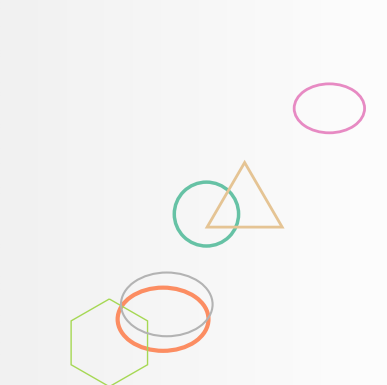[{"shape": "circle", "thickness": 2.5, "radius": 0.41, "center": [0.533, 0.444]}, {"shape": "oval", "thickness": 3, "radius": 0.59, "center": [0.421, 0.171]}, {"shape": "oval", "thickness": 2, "radius": 0.45, "center": [0.85, 0.719]}, {"shape": "hexagon", "thickness": 1, "radius": 0.57, "center": [0.282, 0.11]}, {"shape": "triangle", "thickness": 2, "radius": 0.56, "center": [0.631, 0.466]}, {"shape": "oval", "thickness": 1.5, "radius": 0.59, "center": [0.43, 0.209]}]